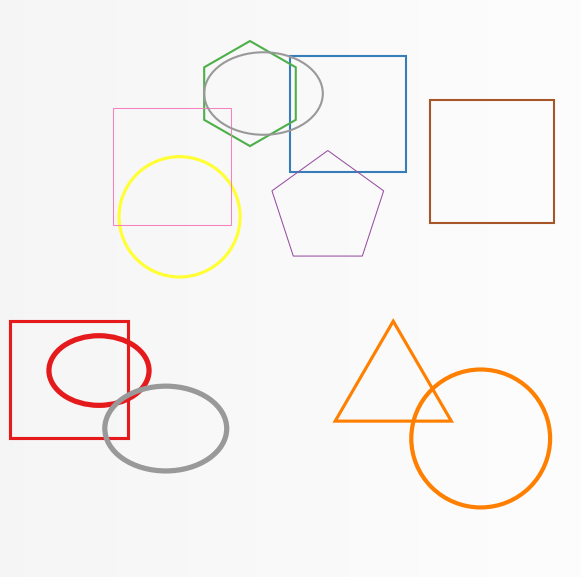[{"shape": "oval", "thickness": 2.5, "radius": 0.43, "center": [0.17, 0.358]}, {"shape": "square", "thickness": 1.5, "radius": 0.51, "center": [0.118, 0.343]}, {"shape": "square", "thickness": 1, "radius": 0.5, "center": [0.599, 0.802]}, {"shape": "hexagon", "thickness": 1, "radius": 0.45, "center": [0.43, 0.837]}, {"shape": "pentagon", "thickness": 0.5, "radius": 0.51, "center": [0.564, 0.637]}, {"shape": "triangle", "thickness": 1.5, "radius": 0.58, "center": [0.677, 0.328]}, {"shape": "circle", "thickness": 2, "radius": 0.6, "center": [0.827, 0.24]}, {"shape": "circle", "thickness": 1.5, "radius": 0.52, "center": [0.309, 0.624]}, {"shape": "square", "thickness": 1, "radius": 0.53, "center": [0.846, 0.72]}, {"shape": "square", "thickness": 0.5, "radius": 0.51, "center": [0.296, 0.711]}, {"shape": "oval", "thickness": 1, "radius": 0.51, "center": [0.453, 0.837]}, {"shape": "oval", "thickness": 2.5, "radius": 0.52, "center": [0.285, 0.257]}]